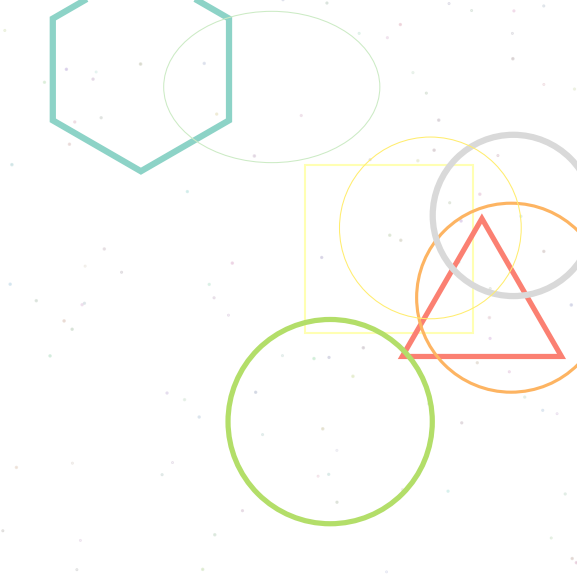[{"shape": "hexagon", "thickness": 3, "radius": 0.88, "center": [0.244, 0.879]}, {"shape": "square", "thickness": 1, "radius": 0.73, "center": [0.673, 0.568]}, {"shape": "triangle", "thickness": 2.5, "radius": 0.8, "center": [0.834, 0.461]}, {"shape": "circle", "thickness": 1.5, "radius": 0.82, "center": [0.885, 0.484]}, {"shape": "circle", "thickness": 2.5, "radius": 0.88, "center": [0.572, 0.269]}, {"shape": "circle", "thickness": 3, "radius": 0.7, "center": [0.889, 0.626]}, {"shape": "oval", "thickness": 0.5, "radius": 0.94, "center": [0.471, 0.849]}, {"shape": "circle", "thickness": 0.5, "radius": 0.79, "center": [0.745, 0.604]}]